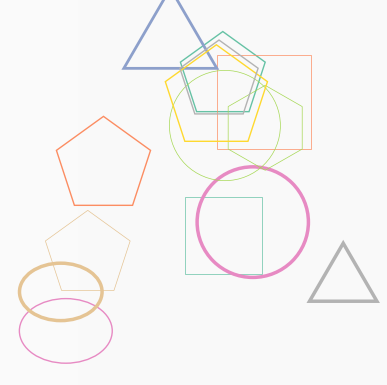[{"shape": "pentagon", "thickness": 1, "radius": 0.58, "center": [0.575, 0.803]}, {"shape": "square", "thickness": 0.5, "radius": 0.5, "center": [0.577, 0.389]}, {"shape": "square", "thickness": 0.5, "radius": 0.61, "center": [0.682, 0.735]}, {"shape": "pentagon", "thickness": 1, "radius": 0.64, "center": [0.267, 0.57]}, {"shape": "triangle", "thickness": 2, "radius": 0.69, "center": [0.44, 0.892]}, {"shape": "circle", "thickness": 2.5, "radius": 0.72, "center": [0.652, 0.423]}, {"shape": "oval", "thickness": 1, "radius": 0.6, "center": [0.17, 0.141]}, {"shape": "hexagon", "thickness": 0.5, "radius": 0.55, "center": [0.684, 0.668]}, {"shape": "circle", "thickness": 0.5, "radius": 0.72, "center": [0.58, 0.674]}, {"shape": "pentagon", "thickness": 1, "radius": 0.69, "center": [0.558, 0.745]}, {"shape": "oval", "thickness": 2.5, "radius": 0.53, "center": [0.157, 0.242]}, {"shape": "pentagon", "thickness": 0.5, "radius": 0.57, "center": [0.227, 0.339]}, {"shape": "pentagon", "thickness": 1, "radius": 0.53, "center": [0.565, 0.79]}, {"shape": "triangle", "thickness": 2.5, "radius": 0.5, "center": [0.886, 0.268]}]